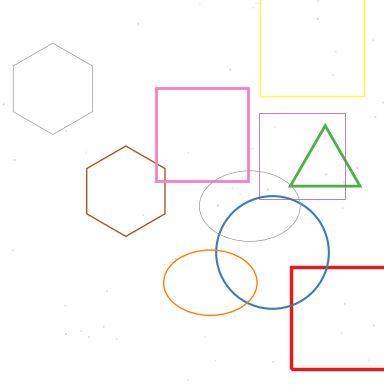[{"shape": "square", "thickness": 2.5, "radius": 0.66, "center": [0.888, 0.174]}, {"shape": "circle", "thickness": 1.5, "radius": 0.73, "center": [0.708, 0.344]}, {"shape": "triangle", "thickness": 2, "radius": 0.52, "center": [0.845, 0.569]}, {"shape": "square", "thickness": 0.5, "radius": 0.56, "center": [0.784, 0.594]}, {"shape": "oval", "thickness": 1, "radius": 0.61, "center": [0.546, 0.266]}, {"shape": "square", "thickness": 1, "radius": 0.68, "center": [0.81, 0.885]}, {"shape": "hexagon", "thickness": 1, "radius": 0.59, "center": [0.327, 0.503]}, {"shape": "square", "thickness": 2, "radius": 0.6, "center": [0.525, 0.65]}, {"shape": "hexagon", "thickness": 0.5, "radius": 0.59, "center": [0.137, 0.769]}, {"shape": "oval", "thickness": 0.5, "radius": 0.65, "center": [0.649, 0.465]}]